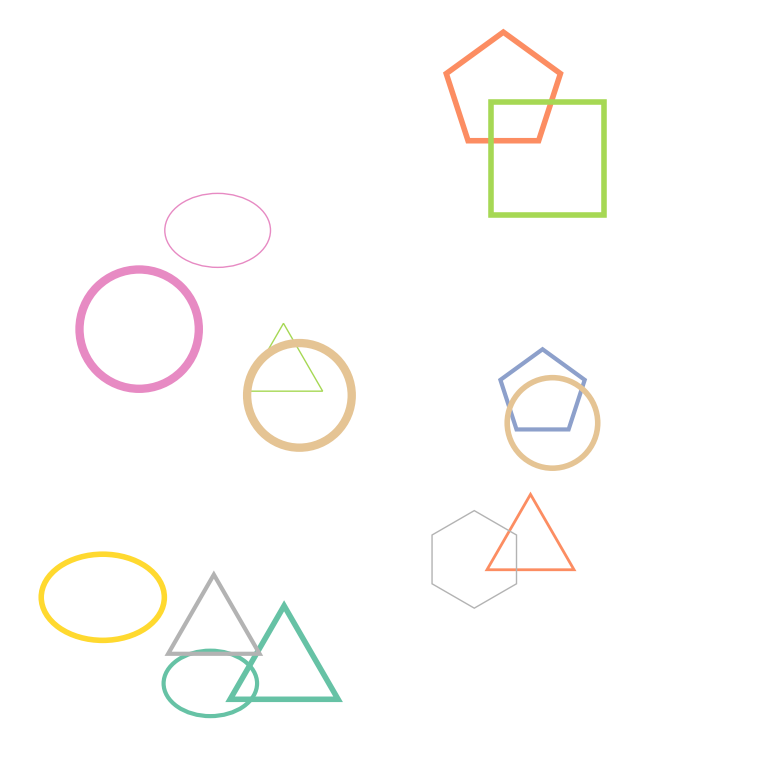[{"shape": "triangle", "thickness": 2, "radius": 0.4, "center": [0.369, 0.132]}, {"shape": "oval", "thickness": 1.5, "radius": 0.3, "center": [0.273, 0.112]}, {"shape": "pentagon", "thickness": 2, "radius": 0.39, "center": [0.654, 0.88]}, {"shape": "triangle", "thickness": 1, "radius": 0.33, "center": [0.689, 0.293]}, {"shape": "pentagon", "thickness": 1.5, "radius": 0.29, "center": [0.705, 0.489]}, {"shape": "circle", "thickness": 3, "radius": 0.39, "center": [0.181, 0.573]}, {"shape": "oval", "thickness": 0.5, "radius": 0.34, "center": [0.283, 0.701]}, {"shape": "triangle", "thickness": 0.5, "radius": 0.29, "center": [0.368, 0.521]}, {"shape": "square", "thickness": 2, "radius": 0.37, "center": [0.711, 0.795]}, {"shape": "oval", "thickness": 2, "radius": 0.4, "center": [0.133, 0.224]}, {"shape": "circle", "thickness": 2, "radius": 0.29, "center": [0.717, 0.451]}, {"shape": "circle", "thickness": 3, "radius": 0.34, "center": [0.389, 0.487]}, {"shape": "hexagon", "thickness": 0.5, "radius": 0.32, "center": [0.616, 0.274]}, {"shape": "triangle", "thickness": 1.5, "radius": 0.34, "center": [0.278, 0.185]}]